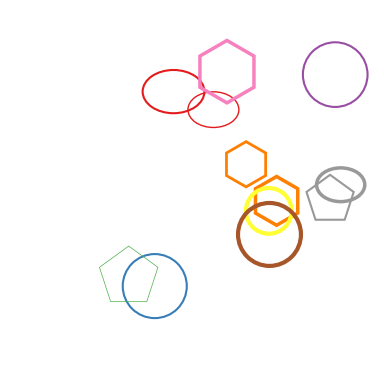[{"shape": "oval", "thickness": 1, "radius": 0.33, "center": [0.554, 0.715]}, {"shape": "oval", "thickness": 1.5, "radius": 0.4, "center": [0.451, 0.762]}, {"shape": "circle", "thickness": 1.5, "radius": 0.42, "center": [0.402, 0.257]}, {"shape": "pentagon", "thickness": 0.5, "radius": 0.4, "center": [0.334, 0.281]}, {"shape": "circle", "thickness": 1.5, "radius": 0.42, "center": [0.871, 0.806]}, {"shape": "hexagon", "thickness": 2, "radius": 0.29, "center": [0.639, 0.573]}, {"shape": "hexagon", "thickness": 2.5, "radius": 0.32, "center": [0.718, 0.478]}, {"shape": "circle", "thickness": 3, "radius": 0.3, "center": [0.698, 0.452]}, {"shape": "circle", "thickness": 3, "radius": 0.41, "center": [0.7, 0.391]}, {"shape": "hexagon", "thickness": 2.5, "radius": 0.41, "center": [0.589, 0.814]}, {"shape": "oval", "thickness": 2.5, "radius": 0.31, "center": [0.885, 0.52]}, {"shape": "pentagon", "thickness": 1.5, "radius": 0.32, "center": [0.857, 0.481]}]